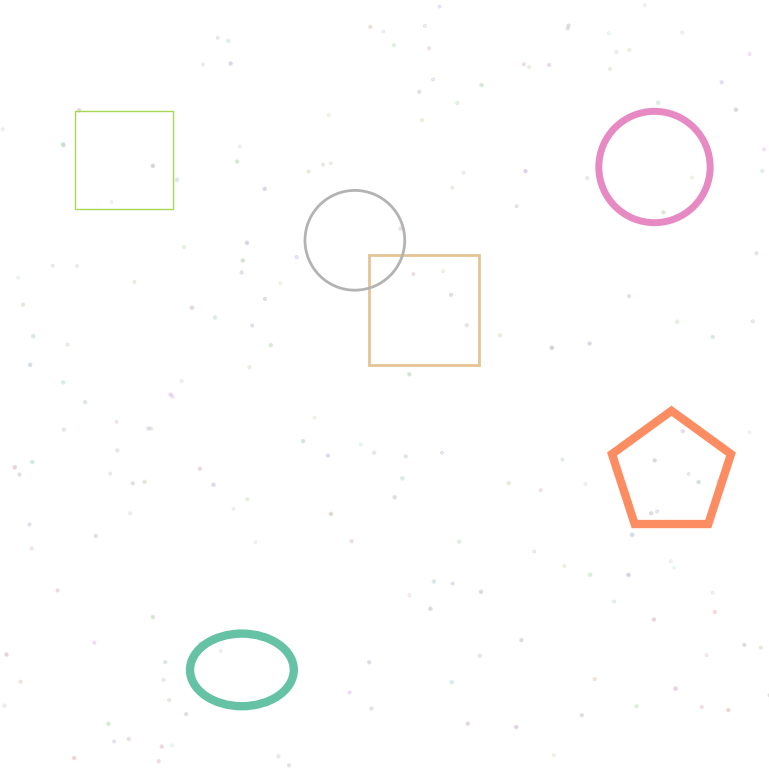[{"shape": "oval", "thickness": 3, "radius": 0.34, "center": [0.314, 0.13]}, {"shape": "pentagon", "thickness": 3, "radius": 0.41, "center": [0.872, 0.385]}, {"shape": "circle", "thickness": 2.5, "radius": 0.36, "center": [0.85, 0.783]}, {"shape": "square", "thickness": 0.5, "radius": 0.32, "center": [0.161, 0.793]}, {"shape": "square", "thickness": 1, "radius": 0.36, "center": [0.551, 0.597]}, {"shape": "circle", "thickness": 1, "radius": 0.32, "center": [0.461, 0.688]}]